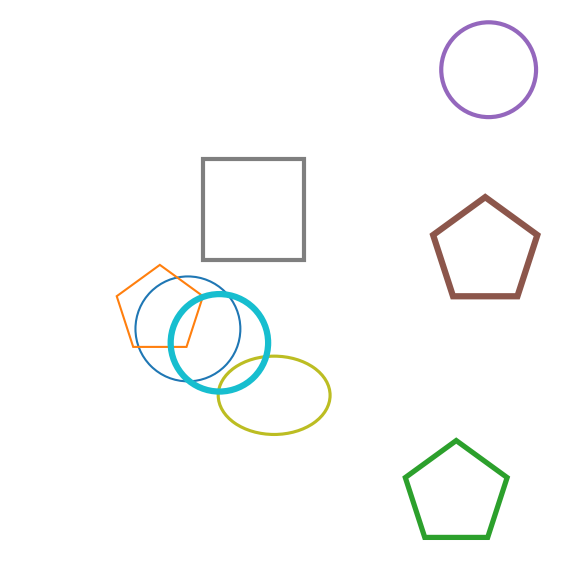[{"shape": "circle", "thickness": 1, "radius": 0.45, "center": [0.325, 0.43]}, {"shape": "pentagon", "thickness": 1, "radius": 0.39, "center": [0.277, 0.462]}, {"shape": "pentagon", "thickness": 2.5, "radius": 0.46, "center": [0.79, 0.144]}, {"shape": "circle", "thickness": 2, "radius": 0.41, "center": [0.846, 0.878]}, {"shape": "pentagon", "thickness": 3, "radius": 0.47, "center": [0.84, 0.563]}, {"shape": "square", "thickness": 2, "radius": 0.44, "center": [0.44, 0.637]}, {"shape": "oval", "thickness": 1.5, "radius": 0.48, "center": [0.475, 0.315]}, {"shape": "circle", "thickness": 3, "radius": 0.42, "center": [0.38, 0.406]}]